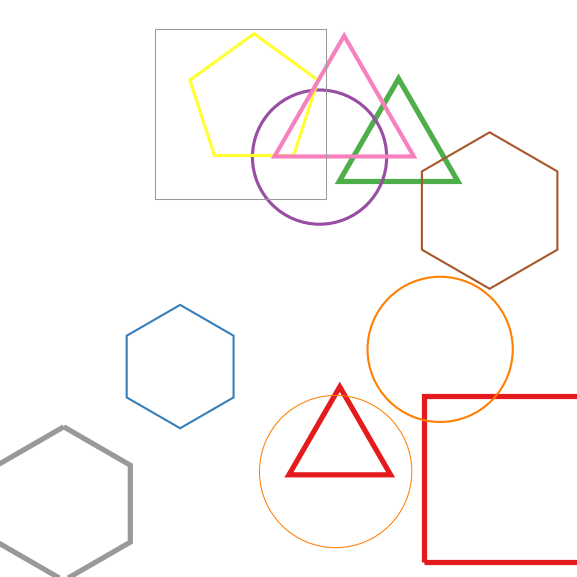[{"shape": "square", "thickness": 2.5, "radius": 0.72, "center": [0.878, 0.17]}, {"shape": "triangle", "thickness": 2.5, "radius": 0.51, "center": [0.588, 0.228]}, {"shape": "hexagon", "thickness": 1, "radius": 0.53, "center": [0.312, 0.364]}, {"shape": "triangle", "thickness": 2.5, "radius": 0.59, "center": [0.69, 0.744]}, {"shape": "circle", "thickness": 1.5, "radius": 0.58, "center": [0.553, 0.727]}, {"shape": "circle", "thickness": 0.5, "radius": 0.66, "center": [0.581, 0.183]}, {"shape": "circle", "thickness": 1, "radius": 0.63, "center": [0.762, 0.394]}, {"shape": "pentagon", "thickness": 1.5, "radius": 0.58, "center": [0.44, 0.824]}, {"shape": "hexagon", "thickness": 1, "radius": 0.68, "center": [0.848, 0.635]}, {"shape": "triangle", "thickness": 2, "radius": 0.7, "center": [0.596, 0.798]}, {"shape": "hexagon", "thickness": 2.5, "radius": 0.67, "center": [0.11, 0.127]}, {"shape": "square", "thickness": 0.5, "radius": 0.74, "center": [0.416, 0.802]}]